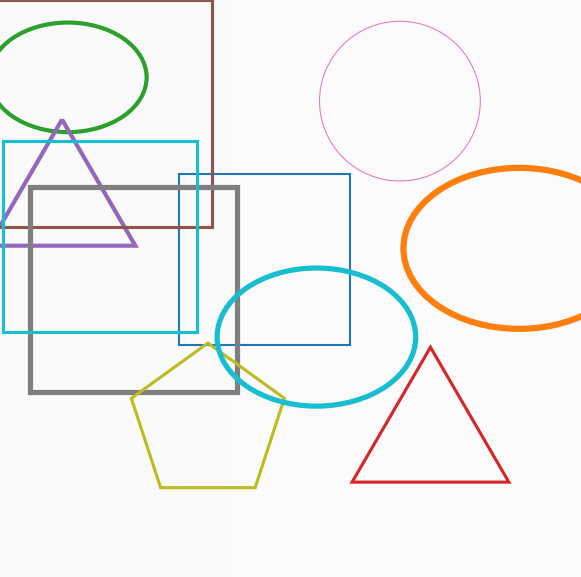[{"shape": "square", "thickness": 1, "radius": 0.74, "center": [0.455, 0.55]}, {"shape": "oval", "thickness": 3, "radius": 1.0, "center": [0.893, 0.569]}, {"shape": "oval", "thickness": 2, "radius": 0.68, "center": [0.117, 0.865]}, {"shape": "triangle", "thickness": 1.5, "radius": 0.78, "center": [0.741, 0.242]}, {"shape": "triangle", "thickness": 2, "radius": 0.73, "center": [0.107, 0.646]}, {"shape": "square", "thickness": 1.5, "radius": 0.98, "center": [0.169, 0.803]}, {"shape": "circle", "thickness": 0.5, "radius": 0.69, "center": [0.688, 0.824]}, {"shape": "square", "thickness": 2.5, "radius": 0.89, "center": [0.23, 0.498]}, {"shape": "pentagon", "thickness": 1.5, "radius": 0.69, "center": [0.358, 0.267]}, {"shape": "square", "thickness": 1.5, "radius": 0.83, "center": [0.172, 0.59]}, {"shape": "oval", "thickness": 2.5, "radius": 0.85, "center": [0.544, 0.415]}]